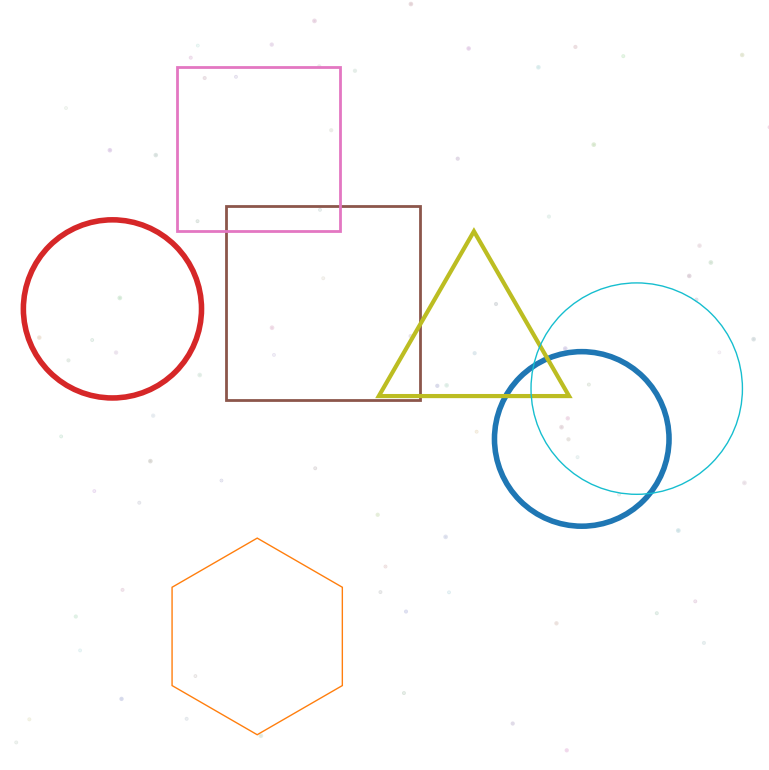[{"shape": "circle", "thickness": 2, "radius": 0.57, "center": [0.756, 0.43]}, {"shape": "hexagon", "thickness": 0.5, "radius": 0.64, "center": [0.334, 0.173]}, {"shape": "circle", "thickness": 2, "radius": 0.58, "center": [0.146, 0.599]}, {"shape": "square", "thickness": 1, "radius": 0.63, "center": [0.42, 0.607]}, {"shape": "square", "thickness": 1, "radius": 0.53, "center": [0.336, 0.806]}, {"shape": "triangle", "thickness": 1.5, "radius": 0.71, "center": [0.616, 0.557]}, {"shape": "circle", "thickness": 0.5, "radius": 0.69, "center": [0.827, 0.495]}]